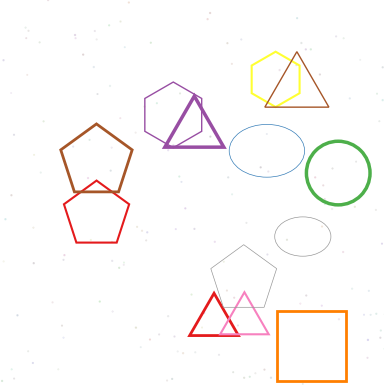[{"shape": "triangle", "thickness": 2, "radius": 0.37, "center": [0.556, 0.165]}, {"shape": "pentagon", "thickness": 1.5, "radius": 0.45, "center": [0.251, 0.442]}, {"shape": "oval", "thickness": 0.5, "radius": 0.49, "center": [0.693, 0.608]}, {"shape": "circle", "thickness": 2.5, "radius": 0.41, "center": [0.879, 0.55]}, {"shape": "triangle", "thickness": 2.5, "radius": 0.44, "center": [0.505, 0.662]}, {"shape": "hexagon", "thickness": 1, "radius": 0.43, "center": [0.45, 0.702]}, {"shape": "square", "thickness": 2, "radius": 0.45, "center": [0.809, 0.101]}, {"shape": "hexagon", "thickness": 1.5, "radius": 0.36, "center": [0.716, 0.794]}, {"shape": "pentagon", "thickness": 2, "radius": 0.49, "center": [0.251, 0.581]}, {"shape": "triangle", "thickness": 1, "radius": 0.48, "center": [0.771, 0.77]}, {"shape": "triangle", "thickness": 1.5, "radius": 0.36, "center": [0.635, 0.168]}, {"shape": "oval", "thickness": 0.5, "radius": 0.36, "center": [0.787, 0.386]}, {"shape": "pentagon", "thickness": 0.5, "radius": 0.45, "center": [0.633, 0.275]}]